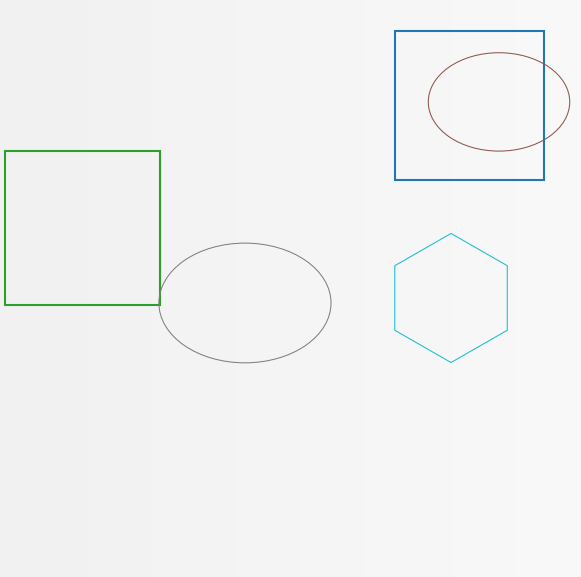[{"shape": "square", "thickness": 1, "radius": 0.64, "center": [0.808, 0.816]}, {"shape": "square", "thickness": 1, "radius": 0.67, "center": [0.142, 0.604]}, {"shape": "oval", "thickness": 0.5, "radius": 0.61, "center": [0.859, 0.823]}, {"shape": "oval", "thickness": 0.5, "radius": 0.74, "center": [0.421, 0.475]}, {"shape": "hexagon", "thickness": 0.5, "radius": 0.56, "center": [0.776, 0.483]}]